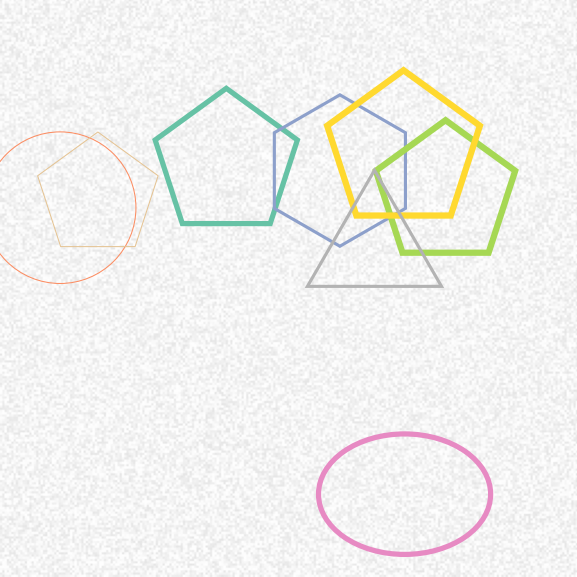[{"shape": "pentagon", "thickness": 2.5, "radius": 0.65, "center": [0.392, 0.717]}, {"shape": "circle", "thickness": 0.5, "radius": 0.66, "center": [0.104, 0.64]}, {"shape": "hexagon", "thickness": 1.5, "radius": 0.66, "center": [0.589, 0.704]}, {"shape": "oval", "thickness": 2.5, "radius": 0.75, "center": [0.701, 0.143]}, {"shape": "pentagon", "thickness": 3, "radius": 0.63, "center": [0.771, 0.664]}, {"shape": "pentagon", "thickness": 3, "radius": 0.7, "center": [0.699, 0.738]}, {"shape": "pentagon", "thickness": 0.5, "radius": 0.55, "center": [0.169, 0.661]}, {"shape": "triangle", "thickness": 1.5, "radius": 0.67, "center": [0.648, 0.57]}]